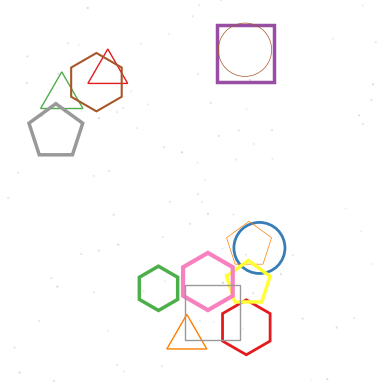[{"shape": "hexagon", "thickness": 2, "radius": 0.36, "center": [0.64, 0.15]}, {"shape": "triangle", "thickness": 1, "radius": 0.3, "center": [0.28, 0.813]}, {"shape": "circle", "thickness": 2, "radius": 0.33, "center": [0.674, 0.356]}, {"shape": "triangle", "thickness": 1, "radius": 0.32, "center": [0.16, 0.75]}, {"shape": "hexagon", "thickness": 2.5, "radius": 0.29, "center": [0.412, 0.251]}, {"shape": "square", "thickness": 2.5, "radius": 0.37, "center": [0.638, 0.861]}, {"shape": "triangle", "thickness": 1, "radius": 0.3, "center": [0.485, 0.123]}, {"shape": "pentagon", "thickness": 0.5, "radius": 0.31, "center": [0.647, 0.364]}, {"shape": "pentagon", "thickness": 2.5, "radius": 0.3, "center": [0.645, 0.264]}, {"shape": "circle", "thickness": 0.5, "radius": 0.35, "center": [0.636, 0.871]}, {"shape": "hexagon", "thickness": 1.5, "radius": 0.38, "center": [0.25, 0.787]}, {"shape": "hexagon", "thickness": 3, "radius": 0.37, "center": [0.54, 0.269]}, {"shape": "pentagon", "thickness": 2.5, "radius": 0.37, "center": [0.145, 0.657]}, {"shape": "square", "thickness": 1, "radius": 0.36, "center": [0.553, 0.189]}]